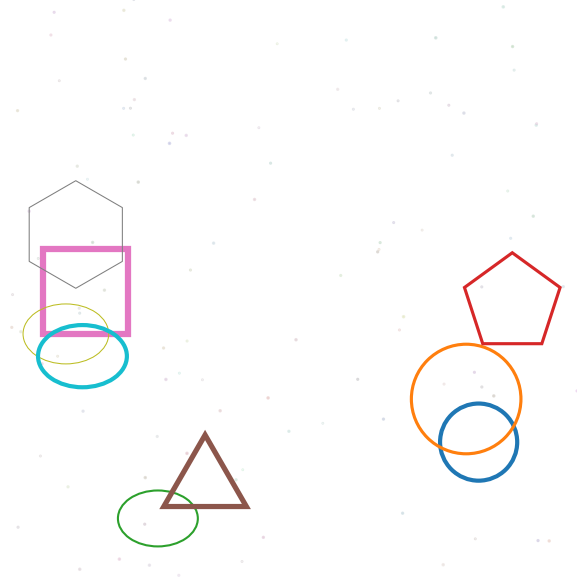[{"shape": "circle", "thickness": 2, "radius": 0.33, "center": [0.829, 0.234]}, {"shape": "circle", "thickness": 1.5, "radius": 0.47, "center": [0.807, 0.308]}, {"shape": "oval", "thickness": 1, "radius": 0.35, "center": [0.273, 0.101]}, {"shape": "pentagon", "thickness": 1.5, "radius": 0.44, "center": [0.887, 0.474]}, {"shape": "triangle", "thickness": 2.5, "radius": 0.41, "center": [0.355, 0.163]}, {"shape": "square", "thickness": 3, "radius": 0.37, "center": [0.148, 0.494]}, {"shape": "hexagon", "thickness": 0.5, "radius": 0.47, "center": [0.131, 0.593]}, {"shape": "oval", "thickness": 0.5, "radius": 0.37, "center": [0.114, 0.421]}, {"shape": "oval", "thickness": 2, "radius": 0.38, "center": [0.143, 0.382]}]